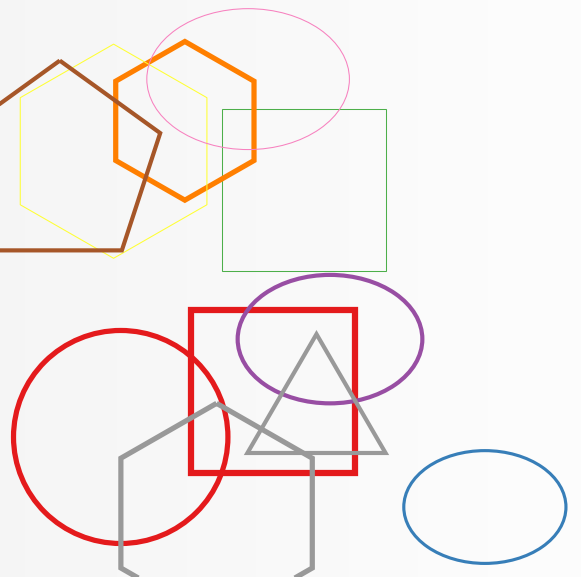[{"shape": "square", "thickness": 3, "radius": 0.71, "center": [0.469, 0.321]}, {"shape": "circle", "thickness": 2.5, "radius": 0.92, "center": [0.208, 0.242]}, {"shape": "oval", "thickness": 1.5, "radius": 0.7, "center": [0.834, 0.121]}, {"shape": "square", "thickness": 0.5, "radius": 0.7, "center": [0.523, 0.67]}, {"shape": "oval", "thickness": 2, "radius": 0.79, "center": [0.568, 0.412]}, {"shape": "hexagon", "thickness": 2.5, "radius": 0.69, "center": [0.318, 0.79]}, {"shape": "hexagon", "thickness": 0.5, "radius": 0.93, "center": [0.195, 0.737]}, {"shape": "pentagon", "thickness": 2, "radius": 0.91, "center": [0.103, 0.713]}, {"shape": "oval", "thickness": 0.5, "radius": 0.87, "center": [0.427, 0.862]}, {"shape": "triangle", "thickness": 2, "radius": 0.69, "center": [0.544, 0.283]}, {"shape": "hexagon", "thickness": 2.5, "radius": 0.95, "center": [0.373, 0.111]}]